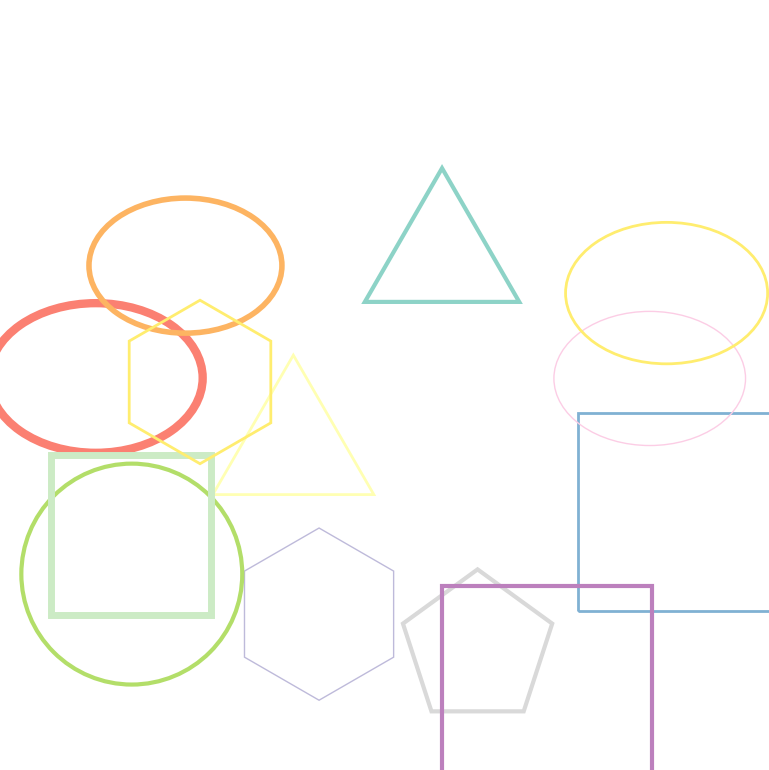[{"shape": "triangle", "thickness": 1.5, "radius": 0.58, "center": [0.574, 0.666]}, {"shape": "triangle", "thickness": 1, "radius": 0.6, "center": [0.381, 0.418]}, {"shape": "hexagon", "thickness": 0.5, "radius": 0.56, "center": [0.414, 0.202]}, {"shape": "oval", "thickness": 3, "radius": 0.69, "center": [0.124, 0.509]}, {"shape": "square", "thickness": 1, "radius": 0.64, "center": [0.879, 0.335]}, {"shape": "oval", "thickness": 2, "radius": 0.63, "center": [0.241, 0.655]}, {"shape": "circle", "thickness": 1.5, "radius": 0.72, "center": [0.171, 0.254]}, {"shape": "oval", "thickness": 0.5, "radius": 0.62, "center": [0.844, 0.509]}, {"shape": "pentagon", "thickness": 1.5, "radius": 0.51, "center": [0.62, 0.159]}, {"shape": "square", "thickness": 1.5, "radius": 0.68, "center": [0.711, 0.103]}, {"shape": "square", "thickness": 2.5, "radius": 0.52, "center": [0.17, 0.305]}, {"shape": "oval", "thickness": 1, "radius": 0.66, "center": [0.866, 0.619]}, {"shape": "hexagon", "thickness": 1, "radius": 0.53, "center": [0.26, 0.504]}]